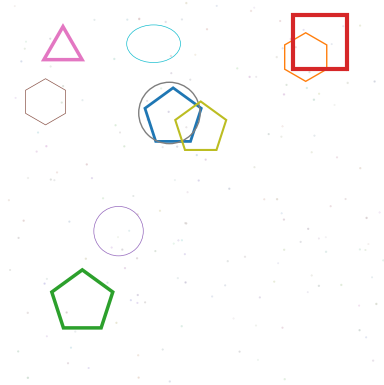[{"shape": "pentagon", "thickness": 2, "radius": 0.38, "center": [0.45, 0.695]}, {"shape": "hexagon", "thickness": 1, "radius": 0.32, "center": [0.794, 0.852]}, {"shape": "pentagon", "thickness": 2.5, "radius": 0.42, "center": [0.214, 0.216]}, {"shape": "square", "thickness": 3, "radius": 0.35, "center": [0.832, 0.891]}, {"shape": "circle", "thickness": 0.5, "radius": 0.32, "center": [0.308, 0.4]}, {"shape": "hexagon", "thickness": 0.5, "radius": 0.3, "center": [0.118, 0.736]}, {"shape": "triangle", "thickness": 2.5, "radius": 0.29, "center": [0.164, 0.874]}, {"shape": "circle", "thickness": 1, "radius": 0.4, "center": [0.44, 0.707]}, {"shape": "pentagon", "thickness": 1.5, "radius": 0.35, "center": [0.521, 0.667]}, {"shape": "oval", "thickness": 0.5, "radius": 0.35, "center": [0.399, 0.886]}]